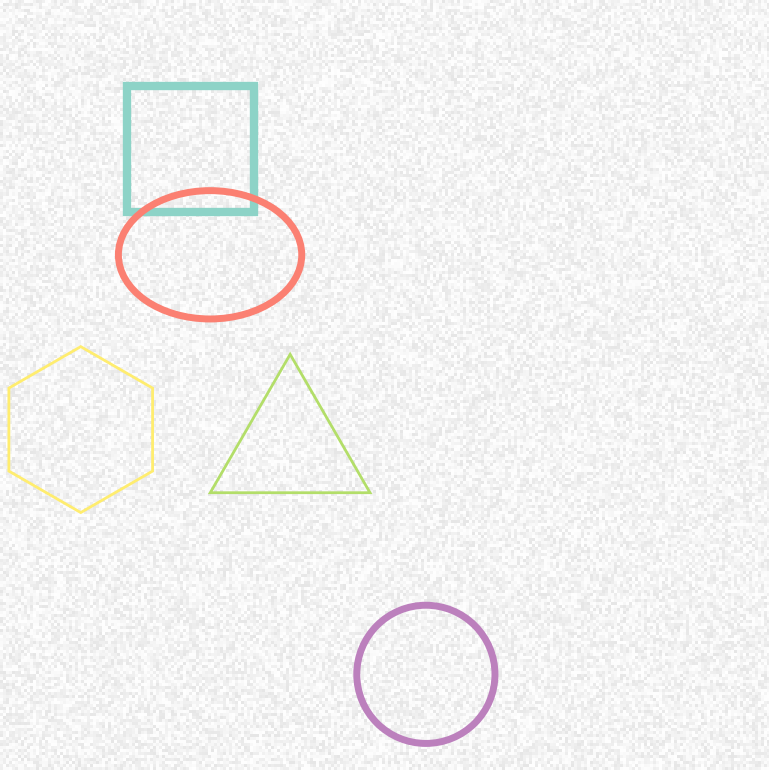[{"shape": "square", "thickness": 3, "radius": 0.41, "center": [0.248, 0.806]}, {"shape": "oval", "thickness": 2.5, "radius": 0.6, "center": [0.273, 0.669]}, {"shape": "triangle", "thickness": 1, "radius": 0.6, "center": [0.377, 0.42]}, {"shape": "circle", "thickness": 2.5, "radius": 0.45, "center": [0.553, 0.124]}, {"shape": "hexagon", "thickness": 1, "radius": 0.54, "center": [0.105, 0.442]}]